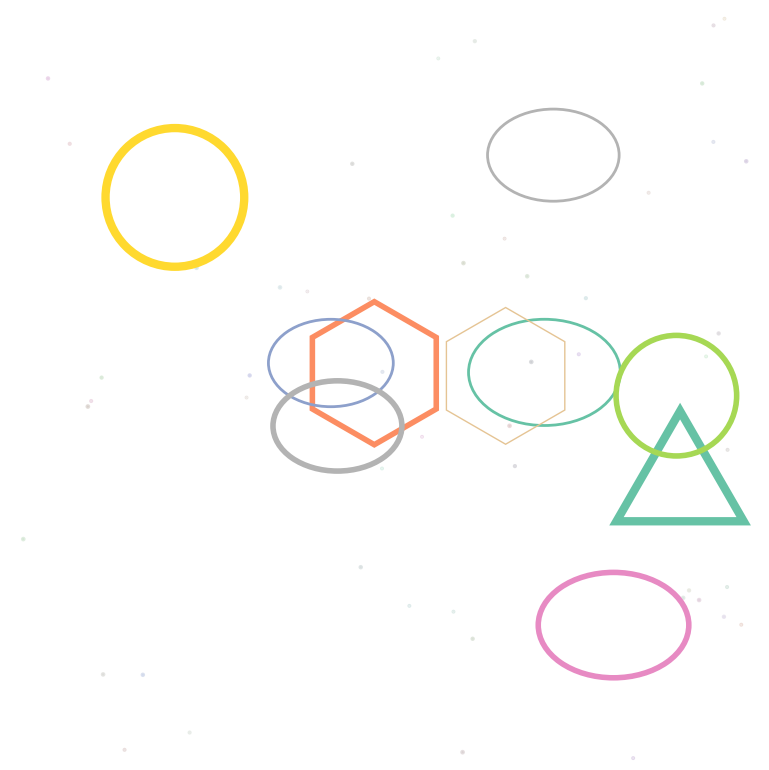[{"shape": "oval", "thickness": 1, "radius": 0.49, "center": [0.707, 0.516]}, {"shape": "triangle", "thickness": 3, "radius": 0.48, "center": [0.883, 0.371]}, {"shape": "hexagon", "thickness": 2, "radius": 0.46, "center": [0.486, 0.515]}, {"shape": "oval", "thickness": 1, "radius": 0.41, "center": [0.43, 0.529]}, {"shape": "oval", "thickness": 2, "radius": 0.49, "center": [0.797, 0.188]}, {"shape": "circle", "thickness": 2, "radius": 0.39, "center": [0.878, 0.486]}, {"shape": "circle", "thickness": 3, "radius": 0.45, "center": [0.227, 0.744]}, {"shape": "hexagon", "thickness": 0.5, "radius": 0.44, "center": [0.657, 0.512]}, {"shape": "oval", "thickness": 1, "radius": 0.43, "center": [0.719, 0.799]}, {"shape": "oval", "thickness": 2, "radius": 0.42, "center": [0.438, 0.447]}]